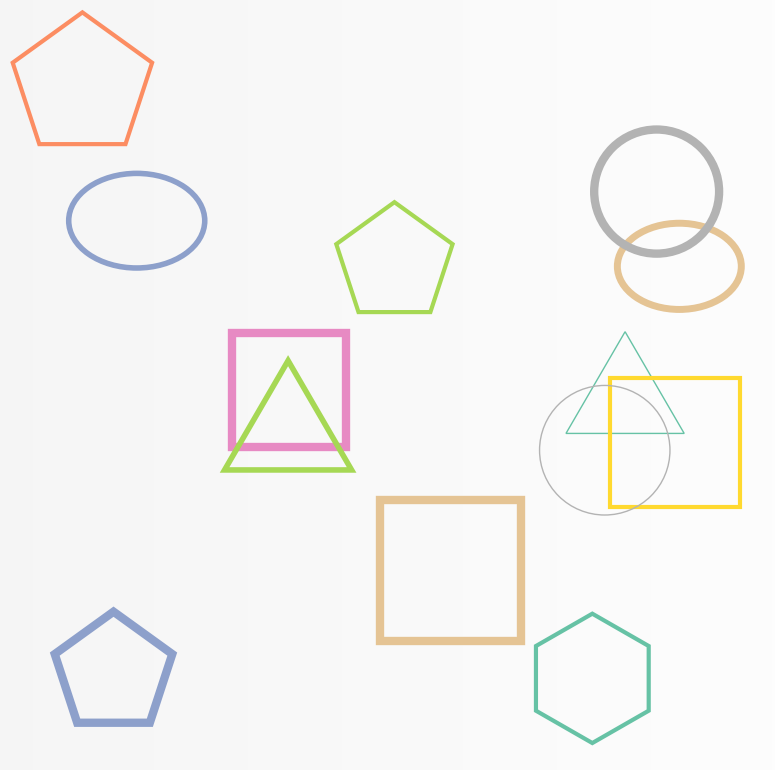[{"shape": "triangle", "thickness": 0.5, "radius": 0.44, "center": [0.807, 0.481]}, {"shape": "hexagon", "thickness": 1.5, "radius": 0.42, "center": [0.764, 0.119]}, {"shape": "pentagon", "thickness": 1.5, "radius": 0.47, "center": [0.106, 0.889]}, {"shape": "oval", "thickness": 2, "radius": 0.44, "center": [0.176, 0.713]}, {"shape": "pentagon", "thickness": 3, "radius": 0.4, "center": [0.146, 0.126]}, {"shape": "square", "thickness": 3, "radius": 0.37, "center": [0.373, 0.494]}, {"shape": "triangle", "thickness": 2, "radius": 0.47, "center": [0.372, 0.437]}, {"shape": "pentagon", "thickness": 1.5, "radius": 0.39, "center": [0.509, 0.659]}, {"shape": "square", "thickness": 1.5, "radius": 0.42, "center": [0.871, 0.425]}, {"shape": "square", "thickness": 3, "radius": 0.46, "center": [0.582, 0.259]}, {"shape": "oval", "thickness": 2.5, "radius": 0.4, "center": [0.877, 0.654]}, {"shape": "circle", "thickness": 0.5, "radius": 0.42, "center": [0.78, 0.415]}, {"shape": "circle", "thickness": 3, "radius": 0.4, "center": [0.847, 0.751]}]